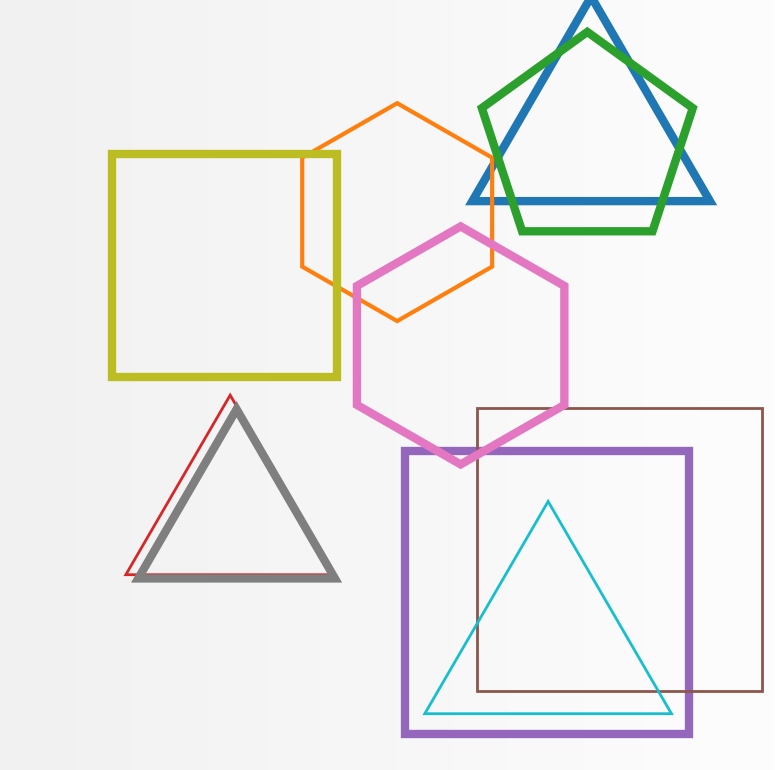[{"shape": "triangle", "thickness": 3, "radius": 0.89, "center": [0.763, 0.827]}, {"shape": "hexagon", "thickness": 1.5, "radius": 0.71, "center": [0.512, 0.724]}, {"shape": "pentagon", "thickness": 3, "radius": 0.72, "center": [0.758, 0.815]}, {"shape": "triangle", "thickness": 1, "radius": 0.78, "center": [0.297, 0.331]}, {"shape": "square", "thickness": 3, "radius": 0.92, "center": [0.706, 0.23]}, {"shape": "square", "thickness": 1, "radius": 0.92, "center": [0.8, 0.286]}, {"shape": "hexagon", "thickness": 3, "radius": 0.77, "center": [0.594, 0.551]}, {"shape": "triangle", "thickness": 3, "radius": 0.73, "center": [0.305, 0.322]}, {"shape": "square", "thickness": 3, "radius": 0.72, "center": [0.29, 0.655]}, {"shape": "triangle", "thickness": 1, "radius": 0.92, "center": [0.707, 0.165]}]